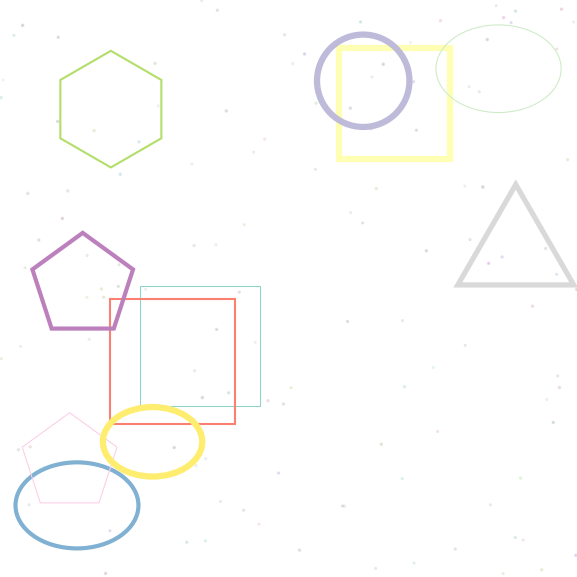[{"shape": "square", "thickness": 0.5, "radius": 0.52, "center": [0.346, 0.4]}, {"shape": "square", "thickness": 3, "radius": 0.48, "center": [0.683, 0.82]}, {"shape": "circle", "thickness": 3, "radius": 0.4, "center": [0.629, 0.859]}, {"shape": "square", "thickness": 1, "radius": 0.54, "center": [0.299, 0.373]}, {"shape": "oval", "thickness": 2, "radius": 0.53, "center": [0.133, 0.124]}, {"shape": "hexagon", "thickness": 1, "radius": 0.5, "center": [0.192, 0.81]}, {"shape": "pentagon", "thickness": 0.5, "radius": 0.43, "center": [0.121, 0.198]}, {"shape": "triangle", "thickness": 2.5, "radius": 0.58, "center": [0.893, 0.564]}, {"shape": "pentagon", "thickness": 2, "radius": 0.46, "center": [0.143, 0.504]}, {"shape": "oval", "thickness": 0.5, "radius": 0.54, "center": [0.863, 0.88]}, {"shape": "oval", "thickness": 3, "radius": 0.43, "center": [0.264, 0.234]}]